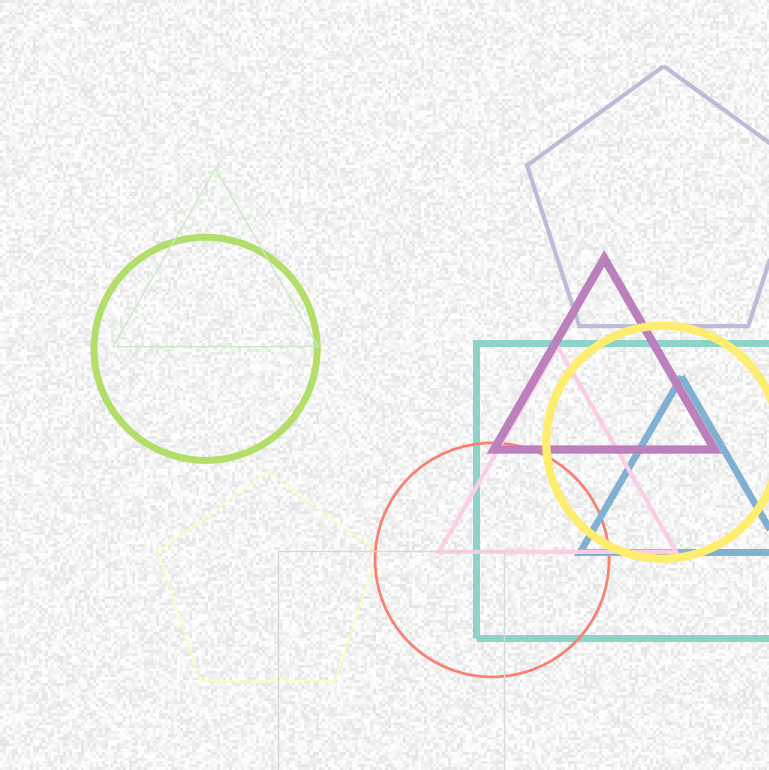[{"shape": "square", "thickness": 2.5, "radius": 0.96, "center": [0.809, 0.363]}, {"shape": "pentagon", "thickness": 0.5, "radius": 0.75, "center": [0.348, 0.237]}, {"shape": "pentagon", "thickness": 1.5, "radius": 0.93, "center": [0.862, 0.727]}, {"shape": "circle", "thickness": 1, "radius": 0.76, "center": [0.639, 0.273]}, {"shape": "triangle", "thickness": 2.5, "radius": 0.76, "center": [0.885, 0.359]}, {"shape": "circle", "thickness": 2.5, "radius": 0.72, "center": [0.267, 0.547]}, {"shape": "triangle", "thickness": 1.5, "radius": 0.89, "center": [0.724, 0.372]}, {"shape": "square", "thickness": 0.5, "radius": 0.73, "center": [0.508, 0.138]}, {"shape": "triangle", "thickness": 3, "radius": 0.83, "center": [0.785, 0.499]}, {"shape": "triangle", "thickness": 0.5, "radius": 0.77, "center": [0.28, 0.627]}, {"shape": "circle", "thickness": 3, "radius": 0.76, "center": [0.861, 0.426]}]